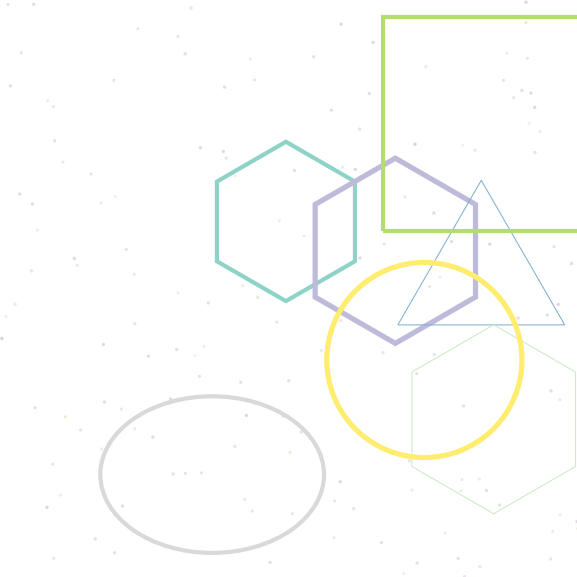[{"shape": "hexagon", "thickness": 2, "radius": 0.69, "center": [0.495, 0.616]}, {"shape": "hexagon", "thickness": 2.5, "radius": 0.8, "center": [0.685, 0.565]}, {"shape": "triangle", "thickness": 0.5, "radius": 0.83, "center": [0.833, 0.52]}, {"shape": "square", "thickness": 2, "radius": 0.93, "center": [0.847, 0.785]}, {"shape": "oval", "thickness": 2, "radius": 0.97, "center": [0.367, 0.177]}, {"shape": "hexagon", "thickness": 0.5, "radius": 0.82, "center": [0.855, 0.273]}, {"shape": "circle", "thickness": 2.5, "radius": 0.84, "center": [0.735, 0.376]}]